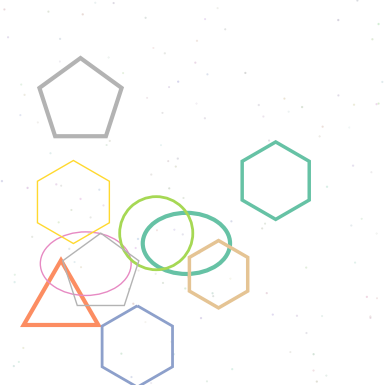[{"shape": "hexagon", "thickness": 2.5, "radius": 0.5, "center": [0.716, 0.531]}, {"shape": "oval", "thickness": 3, "radius": 0.57, "center": [0.484, 0.368]}, {"shape": "triangle", "thickness": 3, "radius": 0.56, "center": [0.158, 0.212]}, {"shape": "hexagon", "thickness": 2, "radius": 0.53, "center": [0.357, 0.1]}, {"shape": "oval", "thickness": 1, "radius": 0.59, "center": [0.223, 0.315]}, {"shape": "circle", "thickness": 2, "radius": 0.47, "center": [0.406, 0.394]}, {"shape": "hexagon", "thickness": 1, "radius": 0.54, "center": [0.191, 0.475]}, {"shape": "hexagon", "thickness": 2.5, "radius": 0.44, "center": [0.568, 0.288]}, {"shape": "pentagon", "thickness": 1, "radius": 0.52, "center": [0.262, 0.291]}, {"shape": "pentagon", "thickness": 3, "radius": 0.56, "center": [0.209, 0.737]}]